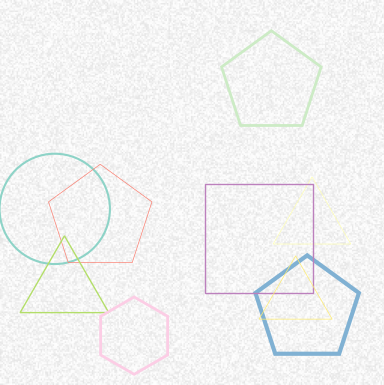[{"shape": "circle", "thickness": 1.5, "radius": 0.72, "center": [0.142, 0.457]}, {"shape": "triangle", "thickness": 0.5, "radius": 0.58, "center": [0.81, 0.424]}, {"shape": "pentagon", "thickness": 0.5, "radius": 0.71, "center": [0.26, 0.432]}, {"shape": "pentagon", "thickness": 3, "radius": 0.71, "center": [0.798, 0.195]}, {"shape": "triangle", "thickness": 1, "radius": 0.66, "center": [0.167, 0.255]}, {"shape": "hexagon", "thickness": 2, "radius": 0.5, "center": [0.348, 0.128]}, {"shape": "square", "thickness": 1, "radius": 0.7, "center": [0.672, 0.38]}, {"shape": "pentagon", "thickness": 2, "radius": 0.68, "center": [0.705, 0.784]}, {"shape": "triangle", "thickness": 0.5, "radius": 0.55, "center": [0.768, 0.226]}]